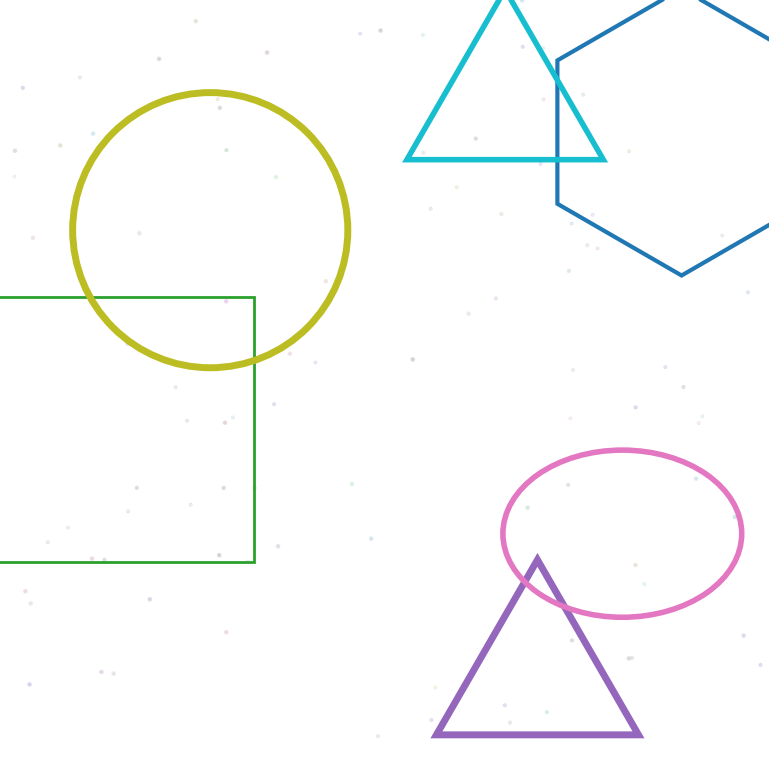[{"shape": "hexagon", "thickness": 1.5, "radius": 0.93, "center": [0.885, 0.828]}, {"shape": "square", "thickness": 1, "radius": 0.86, "center": [0.157, 0.442]}, {"shape": "triangle", "thickness": 2.5, "radius": 0.76, "center": [0.698, 0.121]}, {"shape": "oval", "thickness": 2, "radius": 0.78, "center": [0.808, 0.307]}, {"shape": "circle", "thickness": 2.5, "radius": 0.89, "center": [0.273, 0.701]}, {"shape": "triangle", "thickness": 2, "radius": 0.74, "center": [0.656, 0.866]}]